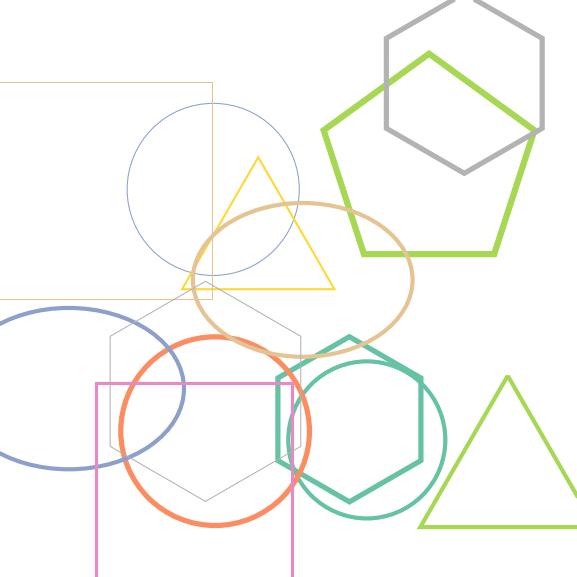[{"shape": "hexagon", "thickness": 2.5, "radius": 0.71, "center": [0.605, 0.273]}, {"shape": "circle", "thickness": 2, "radius": 0.68, "center": [0.635, 0.237]}, {"shape": "circle", "thickness": 2.5, "radius": 0.82, "center": [0.372, 0.253]}, {"shape": "circle", "thickness": 0.5, "radius": 0.75, "center": [0.369, 0.671]}, {"shape": "oval", "thickness": 2, "radius": 1.0, "center": [0.119, 0.326]}, {"shape": "square", "thickness": 1.5, "radius": 0.85, "center": [0.336, 0.167]}, {"shape": "pentagon", "thickness": 3, "radius": 0.96, "center": [0.743, 0.714]}, {"shape": "triangle", "thickness": 2, "radius": 0.87, "center": [0.879, 0.174]}, {"shape": "triangle", "thickness": 1, "radius": 0.76, "center": [0.447, 0.575]}, {"shape": "square", "thickness": 0.5, "radius": 0.94, "center": [0.181, 0.669]}, {"shape": "oval", "thickness": 2, "radius": 0.95, "center": [0.524, 0.514]}, {"shape": "hexagon", "thickness": 2.5, "radius": 0.78, "center": [0.804, 0.855]}, {"shape": "hexagon", "thickness": 0.5, "radius": 0.95, "center": [0.356, 0.322]}]